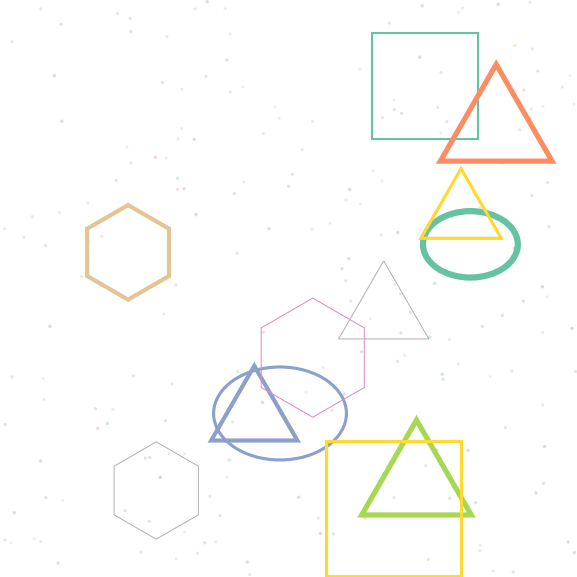[{"shape": "oval", "thickness": 3, "radius": 0.41, "center": [0.815, 0.576]}, {"shape": "square", "thickness": 1, "radius": 0.46, "center": [0.735, 0.85]}, {"shape": "triangle", "thickness": 2.5, "radius": 0.56, "center": [0.859, 0.776]}, {"shape": "oval", "thickness": 1.5, "radius": 0.58, "center": [0.485, 0.283]}, {"shape": "triangle", "thickness": 2, "radius": 0.43, "center": [0.44, 0.279]}, {"shape": "hexagon", "thickness": 0.5, "radius": 0.52, "center": [0.542, 0.38]}, {"shape": "triangle", "thickness": 2.5, "radius": 0.55, "center": [0.721, 0.162]}, {"shape": "triangle", "thickness": 1.5, "radius": 0.4, "center": [0.798, 0.627]}, {"shape": "square", "thickness": 1.5, "radius": 0.59, "center": [0.681, 0.119]}, {"shape": "hexagon", "thickness": 2, "radius": 0.41, "center": [0.222, 0.562]}, {"shape": "triangle", "thickness": 0.5, "radius": 0.45, "center": [0.664, 0.457]}, {"shape": "hexagon", "thickness": 0.5, "radius": 0.42, "center": [0.271, 0.15]}]